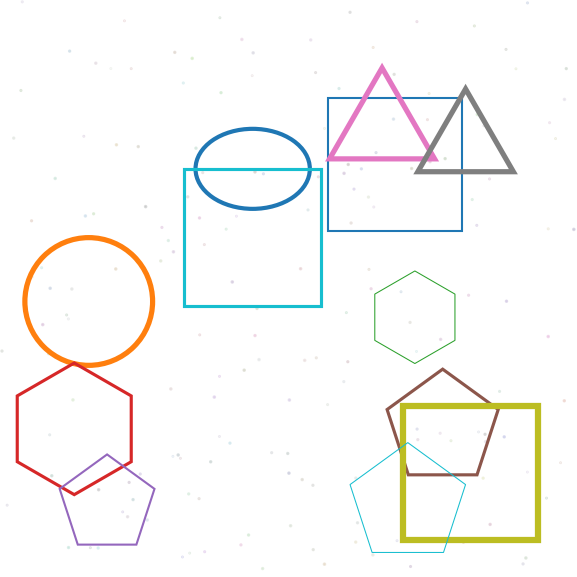[{"shape": "square", "thickness": 1, "radius": 0.58, "center": [0.684, 0.715]}, {"shape": "oval", "thickness": 2, "radius": 0.49, "center": [0.438, 0.707]}, {"shape": "circle", "thickness": 2.5, "radius": 0.55, "center": [0.154, 0.477]}, {"shape": "hexagon", "thickness": 0.5, "radius": 0.4, "center": [0.718, 0.45]}, {"shape": "hexagon", "thickness": 1.5, "radius": 0.57, "center": [0.129, 0.257]}, {"shape": "pentagon", "thickness": 1, "radius": 0.43, "center": [0.185, 0.126]}, {"shape": "pentagon", "thickness": 1.5, "radius": 0.51, "center": [0.767, 0.259]}, {"shape": "triangle", "thickness": 2.5, "radius": 0.52, "center": [0.662, 0.777]}, {"shape": "triangle", "thickness": 2.5, "radius": 0.48, "center": [0.806, 0.75]}, {"shape": "square", "thickness": 3, "radius": 0.58, "center": [0.815, 0.18]}, {"shape": "pentagon", "thickness": 0.5, "radius": 0.53, "center": [0.706, 0.128]}, {"shape": "square", "thickness": 1.5, "radius": 0.59, "center": [0.438, 0.588]}]